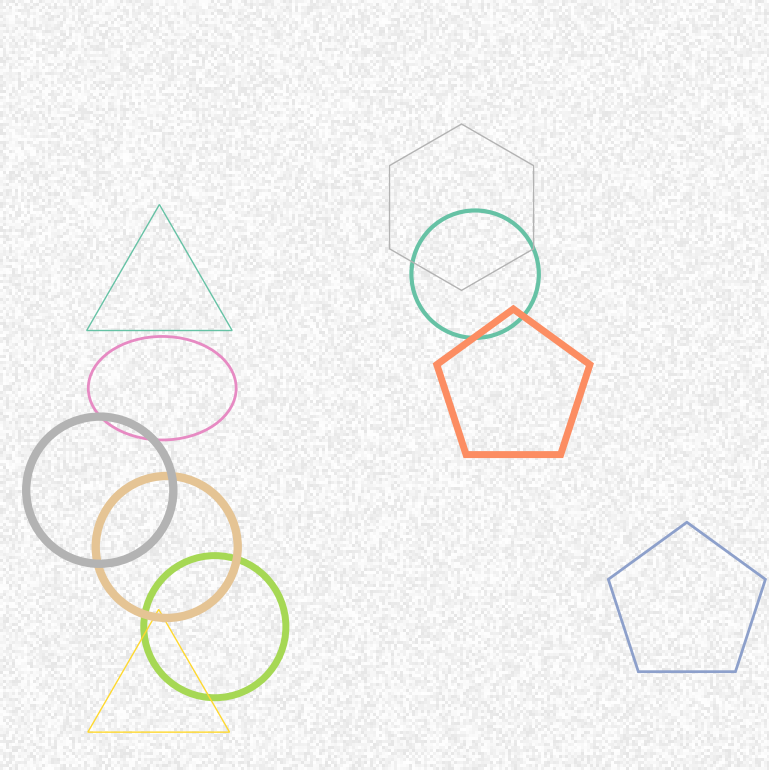[{"shape": "triangle", "thickness": 0.5, "radius": 0.55, "center": [0.207, 0.625]}, {"shape": "circle", "thickness": 1.5, "radius": 0.41, "center": [0.617, 0.644]}, {"shape": "pentagon", "thickness": 2.5, "radius": 0.52, "center": [0.667, 0.494]}, {"shape": "pentagon", "thickness": 1, "radius": 0.54, "center": [0.892, 0.214]}, {"shape": "oval", "thickness": 1, "radius": 0.48, "center": [0.211, 0.496]}, {"shape": "circle", "thickness": 2.5, "radius": 0.46, "center": [0.279, 0.186]}, {"shape": "triangle", "thickness": 0.5, "radius": 0.53, "center": [0.206, 0.102]}, {"shape": "circle", "thickness": 3, "radius": 0.46, "center": [0.217, 0.29]}, {"shape": "hexagon", "thickness": 0.5, "radius": 0.54, "center": [0.599, 0.731]}, {"shape": "circle", "thickness": 3, "radius": 0.48, "center": [0.13, 0.363]}]